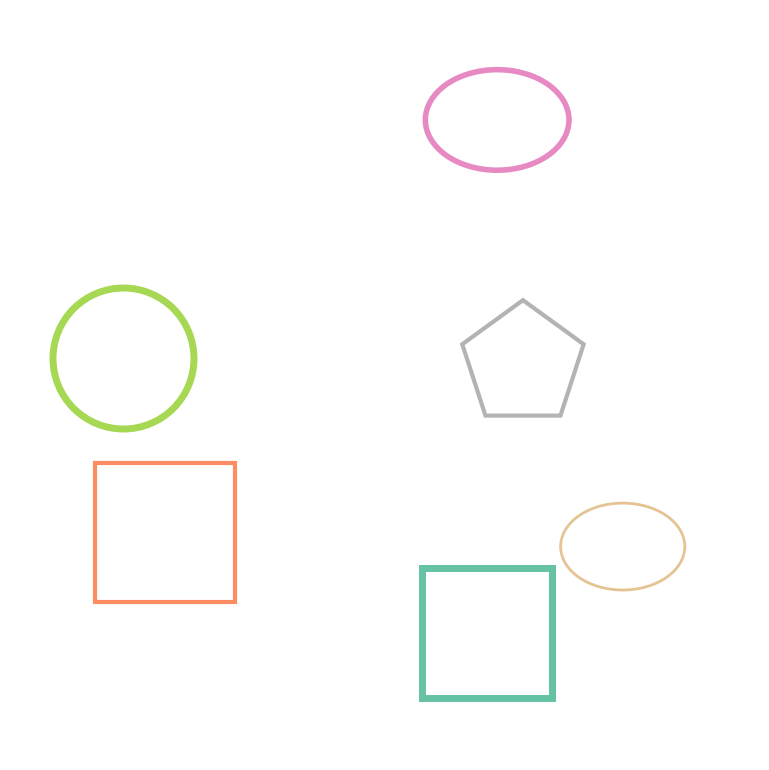[{"shape": "square", "thickness": 2.5, "radius": 0.42, "center": [0.633, 0.178]}, {"shape": "square", "thickness": 1.5, "radius": 0.45, "center": [0.214, 0.308]}, {"shape": "oval", "thickness": 2, "radius": 0.47, "center": [0.646, 0.844]}, {"shape": "circle", "thickness": 2.5, "radius": 0.46, "center": [0.16, 0.534]}, {"shape": "oval", "thickness": 1, "radius": 0.4, "center": [0.809, 0.29]}, {"shape": "pentagon", "thickness": 1.5, "radius": 0.41, "center": [0.679, 0.527]}]